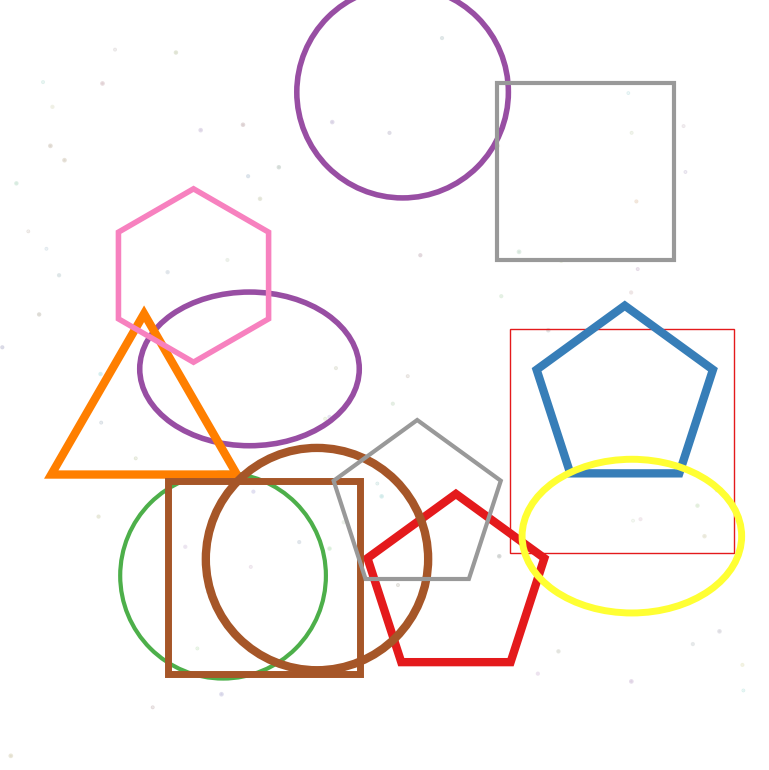[{"shape": "square", "thickness": 0.5, "radius": 0.73, "center": [0.808, 0.427]}, {"shape": "pentagon", "thickness": 3, "radius": 0.6, "center": [0.592, 0.238]}, {"shape": "pentagon", "thickness": 3, "radius": 0.6, "center": [0.811, 0.483]}, {"shape": "circle", "thickness": 1.5, "radius": 0.67, "center": [0.29, 0.252]}, {"shape": "oval", "thickness": 2, "radius": 0.71, "center": [0.324, 0.521]}, {"shape": "circle", "thickness": 2, "radius": 0.69, "center": [0.523, 0.88]}, {"shape": "triangle", "thickness": 3, "radius": 0.7, "center": [0.187, 0.453]}, {"shape": "oval", "thickness": 2.5, "radius": 0.71, "center": [0.821, 0.304]}, {"shape": "circle", "thickness": 3, "radius": 0.72, "center": [0.412, 0.274]}, {"shape": "square", "thickness": 2.5, "radius": 0.63, "center": [0.343, 0.25]}, {"shape": "hexagon", "thickness": 2, "radius": 0.56, "center": [0.251, 0.642]}, {"shape": "square", "thickness": 1.5, "radius": 0.57, "center": [0.761, 0.777]}, {"shape": "pentagon", "thickness": 1.5, "radius": 0.57, "center": [0.542, 0.34]}]